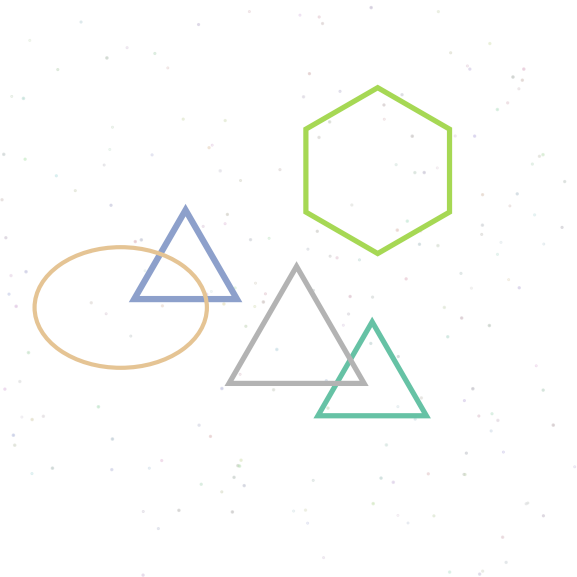[{"shape": "triangle", "thickness": 2.5, "radius": 0.54, "center": [0.644, 0.333]}, {"shape": "triangle", "thickness": 3, "radius": 0.51, "center": [0.321, 0.533]}, {"shape": "hexagon", "thickness": 2.5, "radius": 0.72, "center": [0.654, 0.704]}, {"shape": "oval", "thickness": 2, "radius": 0.75, "center": [0.209, 0.467]}, {"shape": "triangle", "thickness": 2.5, "radius": 0.68, "center": [0.514, 0.403]}]